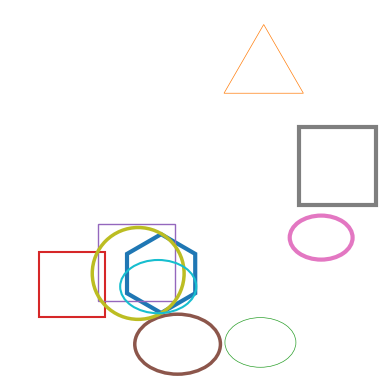[{"shape": "hexagon", "thickness": 3, "radius": 0.51, "center": [0.418, 0.289]}, {"shape": "triangle", "thickness": 0.5, "radius": 0.6, "center": [0.685, 0.817]}, {"shape": "oval", "thickness": 0.5, "radius": 0.46, "center": [0.676, 0.111]}, {"shape": "square", "thickness": 1.5, "radius": 0.42, "center": [0.187, 0.261]}, {"shape": "square", "thickness": 1, "radius": 0.5, "center": [0.355, 0.318]}, {"shape": "oval", "thickness": 2.5, "radius": 0.56, "center": [0.461, 0.106]}, {"shape": "oval", "thickness": 3, "radius": 0.41, "center": [0.834, 0.383]}, {"shape": "square", "thickness": 3, "radius": 0.5, "center": [0.877, 0.569]}, {"shape": "circle", "thickness": 2.5, "radius": 0.6, "center": [0.359, 0.29]}, {"shape": "oval", "thickness": 1.5, "radius": 0.49, "center": [0.411, 0.256]}]